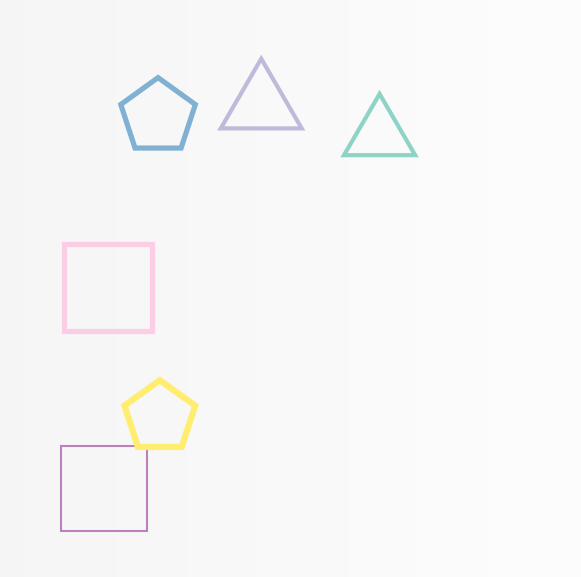[{"shape": "triangle", "thickness": 2, "radius": 0.35, "center": [0.653, 0.766]}, {"shape": "triangle", "thickness": 2, "radius": 0.4, "center": [0.449, 0.817]}, {"shape": "pentagon", "thickness": 2.5, "radius": 0.34, "center": [0.272, 0.797]}, {"shape": "square", "thickness": 2.5, "radius": 0.38, "center": [0.186, 0.502]}, {"shape": "square", "thickness": 1, "radius": 0.37, "center": [0.179, 0.153]}, {"shape": "pentagon", "thickness": 3, "radius": 0.32, "center": [0.275, 0.277]}]